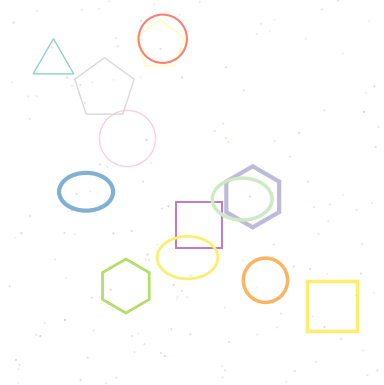[{"shape": "triangle", "thickness": 1, "radius": 0.3, "center": [0.139, 0.839]}, {"shape": "pentagon", "thickness": 1, "radius": 0.33, "center": [0.415, 0.883]}, {"shape": "hexagon", "thickness": 3, "radius": 0.4, "center": [0.656, 0.489]}, {"shape": "circle", "thickness": 1.5, "radius": 0.31, "center": [0.423, 0.899]}, {"shape": "oval", "thickness": 3, "radius": 0.35, "center": [0.224, 0.502]}, {"shape": "circle", "thickness": 2.5, "radius": 0.29, "center": [0.689, 0.272]}, {"shape": "hexagon", "thickness": 2, "radius": 0.35, "center": [0.327, 0.257]}, {"shape": "circle", "thickness": 1, "radius": 0.36, "center": [0.331, 0.64]}, {"shape": "pentagon", "thickness": 1, "radius": 0.41, "center": [0.271, 0.769]}, {"shape": "square", "thickness": 1.5, "radius": 0.3, "center": [0.516, 0.416]}, {"shape": "oval", "thickness": 2.5, "radius": 0.39, "center": [0.629, 0.483]}, {"shape": "oval", "thickness": 2, "radius": 0.39, "center": [0.487, 0.331]}, {"shape": "square", "thickness": 2.5, "radius": 0.32, "center": [0.863, 0.206]}]